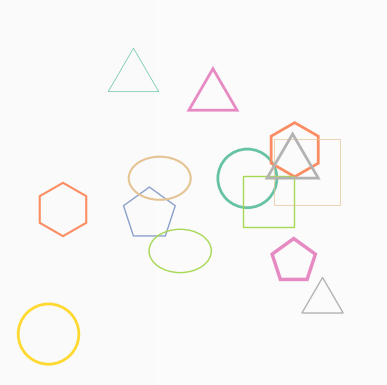[{"shape": "triangle", "thickness": 0.5, "radius": 0.38, "center": [0.344, 0.799]}, {"shape": "circle", "thickness": 2, "radius": 0.38, "center": [0.638, 0.537]}, {"shape": "hexagon", "thickness": 2, "radius": 0.35, "center": [0.761, 0.611]}, {"shape": "hexagon", "thickness": 1.5, "radius": 0.35, "center": [0.163, 0.456]}, {"shape": "pentagon", "thickness": 1, "radius": 0.35, "center": [0.386, 0.444]}, {"shape": "pentagon", "thickness": 2.5, "radius": 0.29, "center": [0.758, 0.322]}, {"shape": "triangle", "thickness": 2, "radius": 0.36, "center": [0.55, 0.75]}, {"shape": "oval", "thickness": 1, "radius": 0.4, "center": [0.465, 0.348]}, {"shape": "square", "thickness": 1, "radius": 0.33, "center": [0.693, 0.477]}, {"shape": "circle", "thickness": 2, "radius": 0.39, "center": [0.125, 0.132]}, {"shape": "oval", "thickness": 1.5, "radius": 0.4, "center": [0.412, 0.537]}, {"shape": "square", "thickness": 0.5, "radius": 0.43, "center": [0.792, 0.554]}, {"shape": "triangle", "thickness": 1, "radius": 0.31, "center": [0.832, 0.218]}, {"shape": "triangle", "thickness": 2, "radius": 0.38, "center": [0.755, 0.576]}]